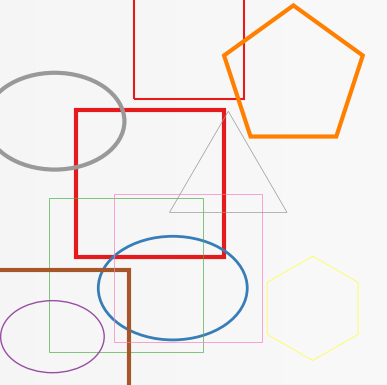[{"shape": "square", "thickness": 1.5, "radius": 0.71, "center": [0.487, 0.886]}, {"shape": "square", "thickness": 3, "radius": 0.96, "center": [0.387, 0.524]}, {"shape": "oval", "thickness": 2, "radius": 0.96, "center": [0.446, 0.252]}, {"shape": "square", "thickness": 0.5, "radius": 1.0, "center": [0.325, 0.285]}, {"shape": "oval", "thickness": 1, "radius": 0.67, "center": [0.135, 0.126]}, {"shape": "pentagon", "thickness": 3, "radius": 0.94, "center": [0.757, 0.798]}, {"shape": "hexagon", "thickness": 0.5, "radius": 0.68, "center": [0.807, 0.199]}, {"shape": "square", "thickness": 3, "radius": 0.96, "center": [0.141, 0.106]}, {"shape": "square", "thickness": 0.5, "radius": 0.96, "center": [0.485, 0.305]}, {"shape": "oval", "thickness": 3, "radius": 0.9, "center": [0.142, 0.685]}, {"shape": "triangle", "thickness": 0.5, "radius": 0.88, "center": [0.589, 0.536]}]